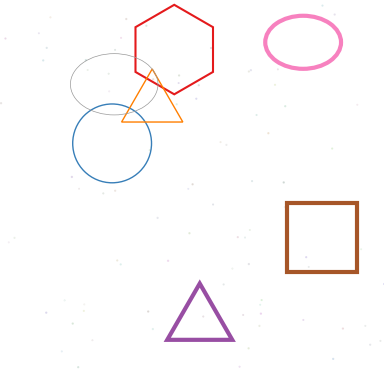[{"shape": "hexagon", "thickness": 1.5, "radius": 0.58, "center": [0.453, 0.871]}, {"shape": "circle", "thickness": 1, "radius": 0.51, "center": [0.291, 0.628]}, {"shape": "triangle", "thickness": 3, "radius": 0.49, "center": [0.519, 0.166]}, {"shape": "triangle", "thickness": 1, "radius": 0.46, "center": [0.395, 0.729]}, {"shape": "square", "thickness": 3, "radius": 0.45, "center": [0.836, 0.384]}, {"shape": "oval", "thickness": 3, "radius": 0.49, "center": [0.787, 0.89]}, {"shape": "oval", "thickness": 0.5, "radius": 0.57, "center": [0.297, 0.781]}]